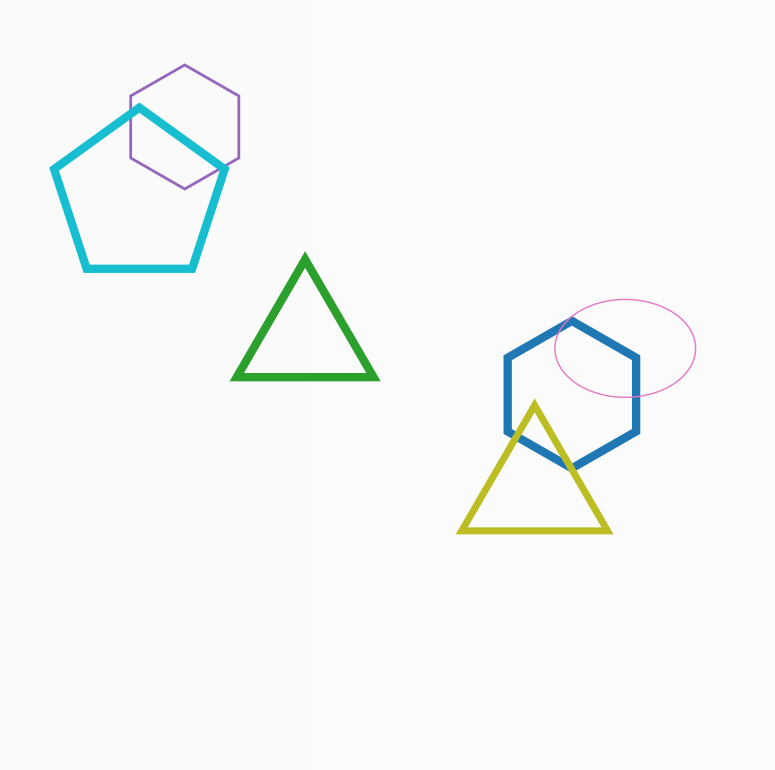[{"shape": "hexagon", "thickness": 3, "radius": 0.48, "center": [0.738, 0.488]}, {"shape": "triangle", "thickness": 3, "radius": 0.51, "center": [0.394, 0.561]}, {"shape": "hexagon", "thickness": 1, "radius": 0.4, "center": [0.238, 0.835]}, {"shape": "oval", "thickness": 0.5, "radius": 0.45, "center": [0.807, 0.548]}, {"shape": "triangle", "thickness": 2.5, "radius": 0.54, "center": [0.69, 0.365]}, {"shape": "pentagon", "thickness": 3, "radius": 0.58, "center": [0.18, 0.745]}]